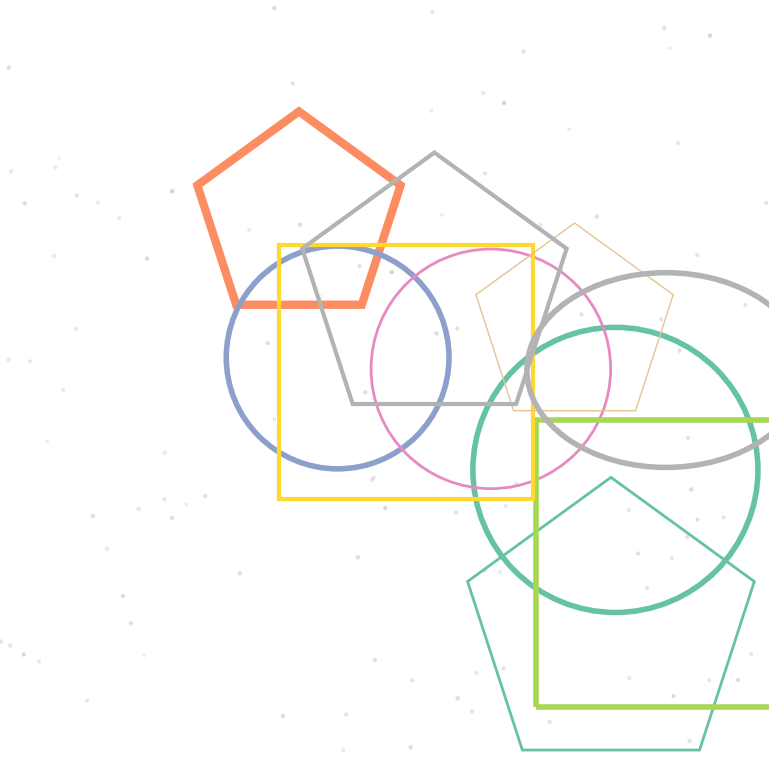[{"shape": "pentagon", "thickness": 1, "radius": 0.98, "center": [0.793, 0.184]}, {"shape": "circle", "thickness": 2, "radius": 0.93, "center": [0.799, 0.39]}, {"shape": "pentagon", "thickness": 3, "radius": 0.69, "center": [0.388, 0.716]}, {"shape": "circle", "thickness": 2, "radius": 0.72, "center": [0.438, 0.536]}, {"shape": "circle", "thickness": 1, "radius": 0.78, "center": [0.637, 0.521]}, {"shape": "square", "thickness": 2, "radius": 0.93, "center": [0.882, 0.268]}, {"shape": "square", "thickness": 1.5, "radius": 0.83, "center": [0.528, 0.517]}, {"shape": "pentagon", "thickness": 0.5, "radius": 0.67, "center": [0.746, 0.576]}, {"shape": "oval", "thickness": 2, "radius": 0.9, "center": [0.865, 0.519]}, {"shape": "pentagon", "thickness": 1.5, "radius": 0.9, "center": [0.564, 0.621]}]